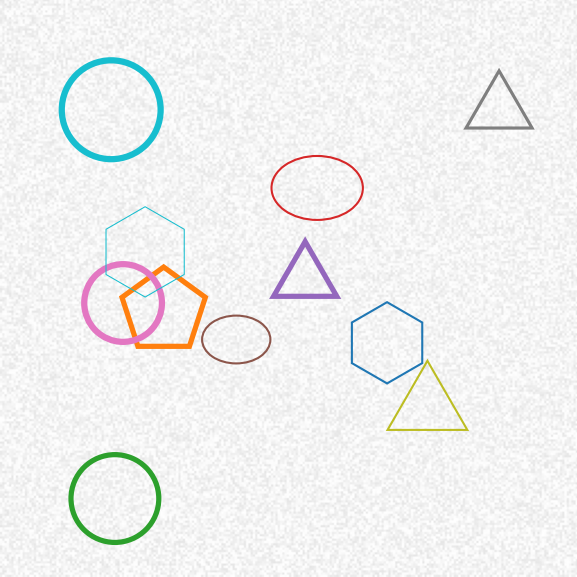[{"shape": "hexagon", "thickness": 1, "radius": 0.35, "center": [0.67, 0.406]}, {"shape": "pentagon", "thickness": 2.5, "radius": 0.38, "center": [0.283, 0.461]}, {"shape": "circle", "thickness": 2.5, "radius": 0.38, "center": [0.199, 0.136]}, {"shape": "oval", "thickness": 1, "radius": 0.4, "center": [0.549, 0.674]}, {"shape": "triangle", "thickness": 2.5, "radius": 0.32, "center": [0.528, 0.518]}, {"shape": "oval", "thickness": 1, "radius": 0.3, "center": [0.409, 0.411]}, {"shape": "circle", "thickness": 3, "radius": 0.34, "center": [0.213, 0.474]}, {"shape": "triangle", "thickness": 1.5, "radius": 0.33, "center": [0.864, 0.81]}, {"shape": "triangle", "thickness": 1, "radius": 0.4, "center": [0.74, 0.295]}, {"shape": "hexagon", "thickness": 0.5, "radius": 0.39, "center": [0.251, 0.563]}, {"shape": "circle", "thickness": 3, "radius": 0.43, "center": [0.193, 0.809]}]